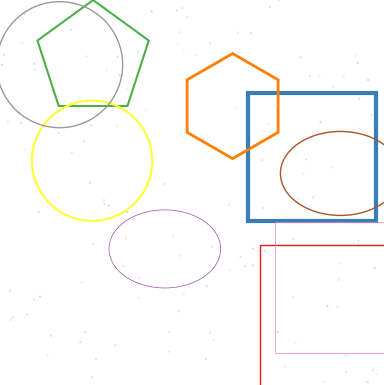[{"shape": "square", "thickness": 1, "radius": 0.97, "center": [0.869, 0.171]}, {"shape": "square", "thickness": 3, "radius": 0.83, "center": [0.811, 0.592]}, {"shape": "pentagon", "thickness": 1.5, "radius": 0.76, "center": [0.242, 0.848]}, {"shape": "oval", "thickness": 0.5, "radius": 0.72, "center": [0.428, 0.353]}, {"shape": "hexagon", "thickness": 2, "radius": 0.68, "center": [0.604, 0.724]}, {"shape": "circle", "thickness": 1.5, "radius": 0.78, "center": [0.239, 0.582]}, {"shape": "oval", "thickness": 1, "radius": 0.78, "center": [0.884, 0.549]}, {"shape": "square", "thickness": 0.5, "radius": 0.85, "center": [0.885, 0.253]}, {"shape": "circle", "thickness": 1, "radius": 0.82, "center": [0.155, 0.832]}]